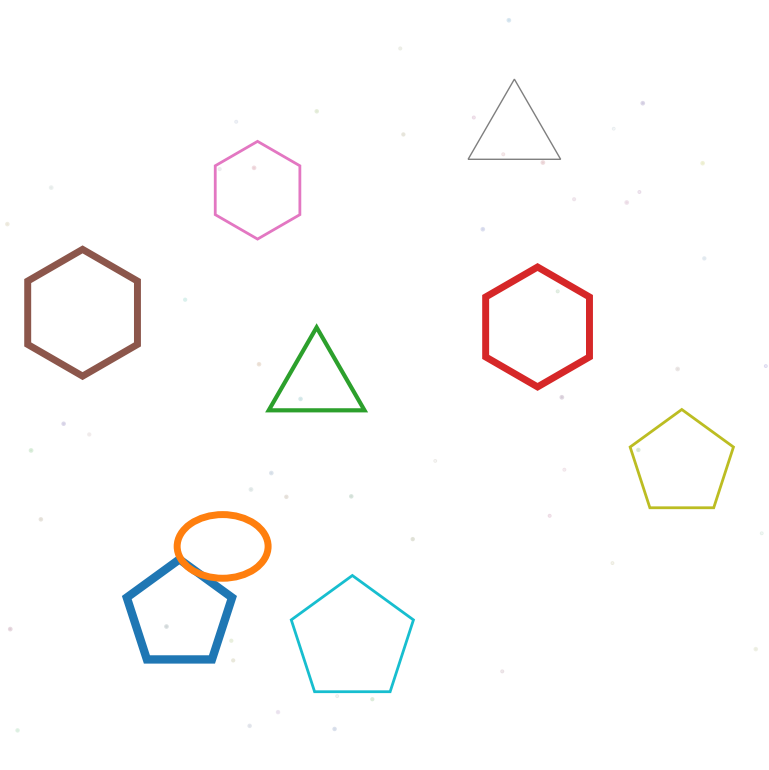[{"shape": "pentagon", "thickness": 3, "radius": 0.36, "center": [0.233, 0.202]}, {"shape": "oval", "thickness": 2.5, "radius": 0.3, "center": [0.289, 0.29]}, {"shape": "triangle", "thickness": 1.5, "radius": 0.36, "center": [0.411, 0.503]}, {"shape": "hexagon", "thickness": 2.5, "radius": 0.39, "center": [0.698, 0.575]}, {"shape": "hexagon", "thickness": 2.5, "radius": 0.41, "center": [0.107, 0.594]}, {"shape": "hexagon", "thickness": 1, "radius": 0.32, "center": [0.334, 0.753]}, {"shape": "triangle", "thickness": 0.5, "radius": 0.35, "center": [0.668, 0.828]}, {"shape": "pentagon", "thickness": 1, "radius": 0.35, "center": [0.885, 0.398]}, {"shape": "pentagon", "thickness": 1, "radius": 0.42, "center": [0.458, 0.169]}]